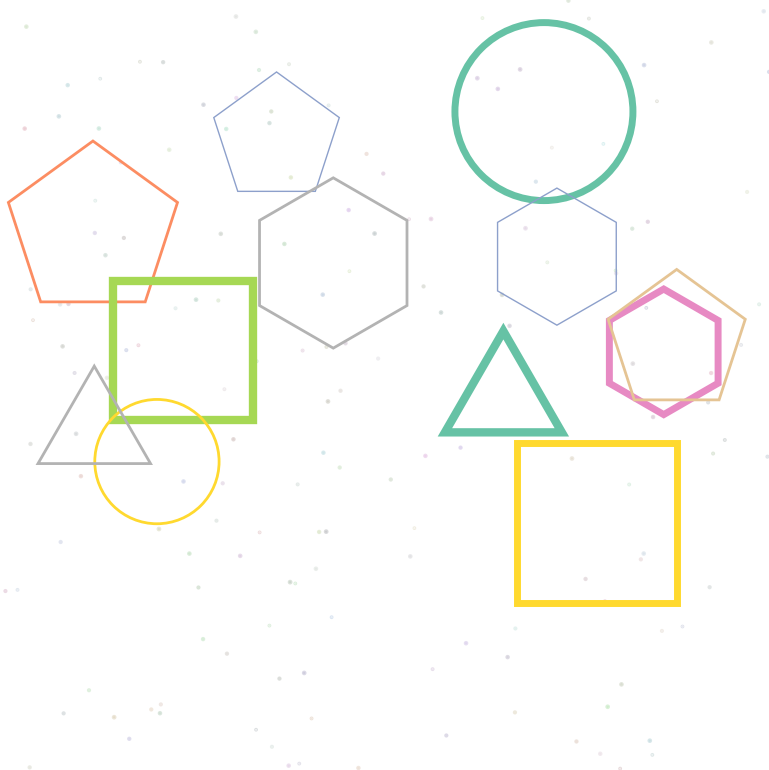[{"shape": "circle", "thickness": 2.5, "radius": 0.58, "center": [0.706, 0.855]}, {"shape": "triangle", "thickness": 3, "radius": 0.44, "center": [0.654, 0.482]}, {"shape": "pentagon", "thickness": 1, "radius": 0.58, "center": [0.121, 0.701]}, {"shape": "hexagon", "thickness": 0.5, "radius": 0.45, "center": [0.723, 0.667]}, {"shape": "pentagon", "thickness": 0.5, "radius": 0.43, "center": [0.359, 0.821]}, {"shape": "hexagon", "thickness": 2.5, "radius": 0.41, "center": [0.862, 0.543]}, {"shape": "square", "thickness": 3, "radius": 0.45, "center": [0.238, 0.545]}, {"shape": "circle", "thickness": 1, "radius": 0.4, "center": [0.204, 0.401]}, {"shape": "square", "thickness": 2.5, "radius": 0.52, "center": [0.776, 0.32]}, {"shape": "pentagon", "thickness": 1, "radius": 0.47, "center": [0.879, 0.556]}, {"shape": "hexagon", "thickness": 1, "radius": 0.55, "center": [0.433, 0.658]}, {"shape": "triangle", "thickness": 1, "radius": 0.42, "center": [0.122, 0.44]}]